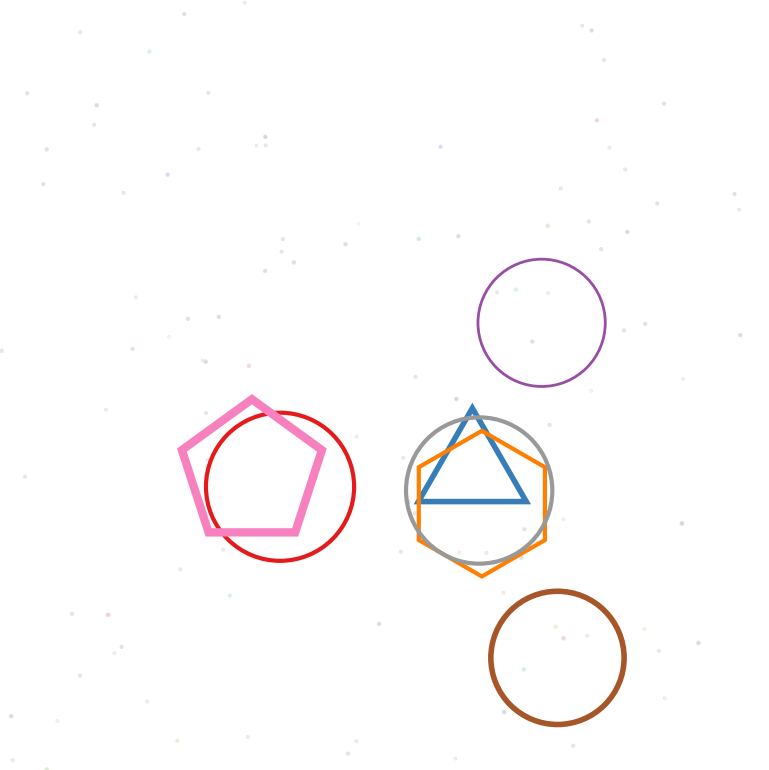[{"shape": "circle", "thickness": 1.5, "radius": 0.48, "center": [0.364, 0.368]}, {"shape": "triangle", "thickness": 2, "radius": 0.4, "center": [0.613, 0.389]}, {"shape": "circle", "thickness": 1, "radius": 0.41, "center": [0.703, 0.581]}, {"shape": "hexagon", "thickness": 1.5, "radius": 0.47, "center": [0.626, 0.346]}, {"shape": "circle", "thickness": 2, "radius": 0.43, "center": [0.724, 0.146]}, {"shape": "pentagon", "thickness": 3, "radius": 0.48, "center": [0.327, 0.386]}, {"shape": "circle", "thickness": 1.5, "radius": 0.48, "center": [0.622, 0.363]}]